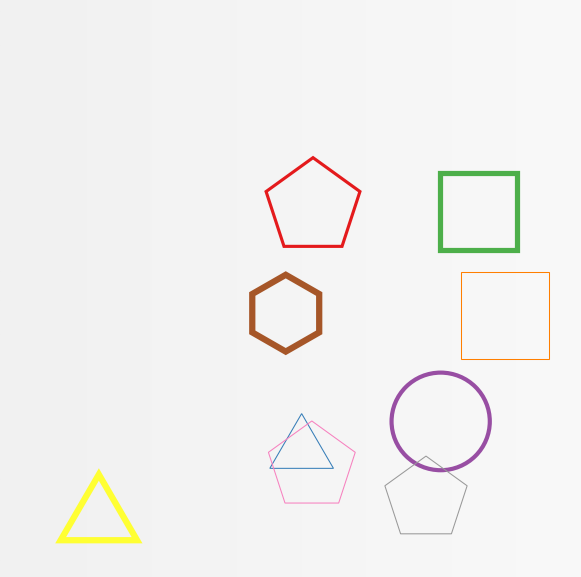[{"shape": "pentagon", "thickness": 1.5, "radius": 0.42, "center": [0.539, 0.641]}, {"shape": "triangle", "thickness": 0.5, "radius": 0.32, "center": [0.519, 0.22]}, {"shape": "square", "thickness": 2.5, "radius": 0.33, "center": [0.823, 0.633]}, {"shape": "circle", "thickness": 2, "radius": 0.42, "center": [0.758, 0.269]}, {"shape": "square", "thickness": 0.5, "radius": 0.38, "center": [0.869, 0.453]}, {"shape": "triangle", "thickness": 3, "radius": 0.38, "center": [0.17, 0.102]}, {"shape": "hexagon", "thickness": 3, "radius": 0.33, "center": [0.492, 0.457]}, {"shape": "pentagon", "thickness": 0.5, "radius": 0.39, "center": [0.536, 0.192]}, {"shape": "pentagon", "thickness": 0.5, "radius": 0.37, "center": [0.733, 0.135]}]